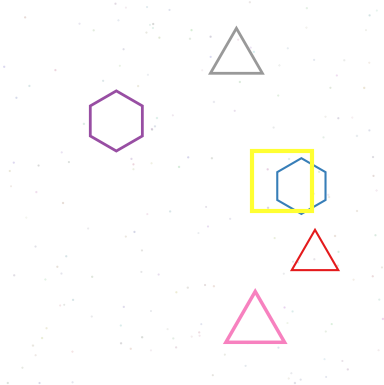[{"shape": "triangle", "thickness": 1.5, "radius": 0.35, "center": [0.818, 0.333]}, {"shape": "hexagon", "thickness": 1.5, "radius": 0.36, "center": [0.783, 0.517]}, {"shape": "hexagon", "thickness": 2, "radius": 0.39, "center": [0.302, 0.686]}, {"shape": "square", "thickness": 3, "radius": 0.39, "center": [0.733, 0.531]}, {"shape": "triangle", "thickness": 2.5, "radius": 0.44, "center": [0.663, 0.155]}, {"shape": "triangle", "thickness": 2, "radius": 0.39, "center": [0.614, 0.849]}]